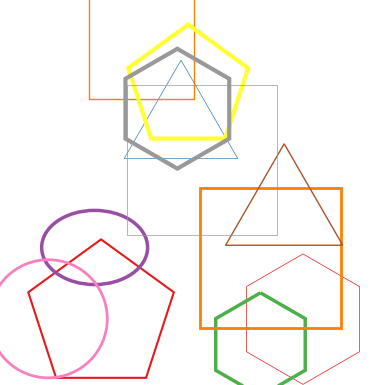[{"shape": "hexagon", "thickness": 0.5, "radius": 0.85, "center": [0.787, 0.171]}, {"shape": "pentagon", "thickness": 1.5, "radius": 0.99, "center": [0.262, 0.179]}, {"shape": "triangle", "thickness": 0.5, "radius": 0.85, "center": [0.47, 0.673]}, {"shape": "hexagon", "thickness": 2.5, "radius": 0.67, "center": [0.677, 0.105]}, {"shape": "oval", "thickness": 2.5, "radius": 0.69, "center": [0.246, 0.357]}, {"shape": "square", "thickness": 2, "radius": 0.91, "center": [0.703, 0.33]}, {"shape": "square", "thickness": 1, "radius": 0.68, "center": [0.368, 0.878]}, {"shape": "pentagon", "thickness": 3, "radius": 0.82, "center": [0.489, 0.772]}, {"shape": "triangle", "thickness": 1, "radius": 0.88, "center": [0.738, 0.451]}, {"shape": "circle", "thickness": 2, "radius": 0.77, "center": [0.125, 0.172]}, {"shape": "square", "thickness": 0.5, "radius": 0.98, "center": [0.525, 0.584]}, {"shape": "hexagon", "thickness": 3, "radius": 0.78, "center": [0.461, 0.718]}]